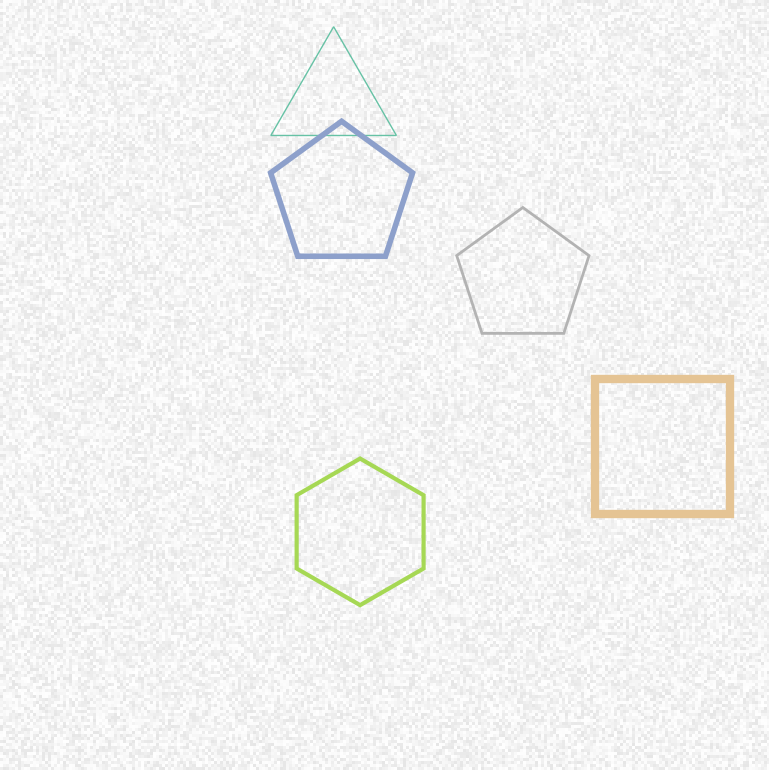[{"shape": "triangle", "thickness": 0.5, "radius": 0.47, "center": [0.433, 0.871]}, {"shape": "pentagon", "thickness": 2, "radius": 0.48, "center": [0.444, 0.746]}, {"shape": "hexagon", "thickness": 1.5, "radius": 0.48, "center": [0.468, 0.309]}, {"shape": "square", "thickness": 3, "radius": 0.44, "center": [0.86, 0.42]}, {"shape": "pentagon", "thickness": 1, "radius": 0.45, "center": [0.679, 0.64]}]